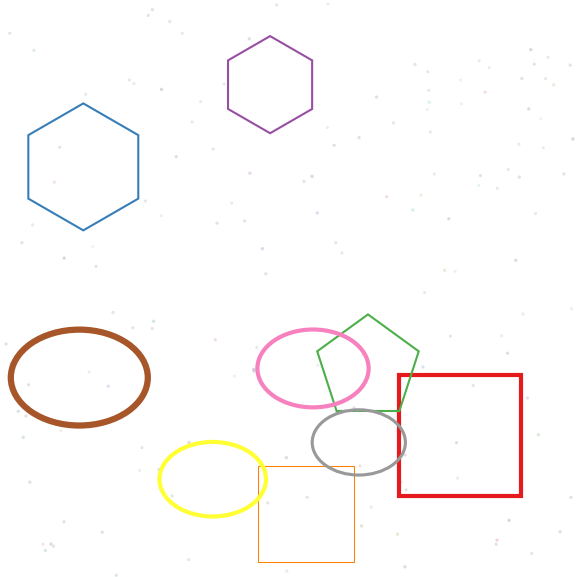[{"shape": "square", "thickness": 2, "radius": 0.52, "center": [0.796, 0.245]}, {"shape": "hexagon", "thickness": 1, "radius": 0.55, "center": [0.144, 0.71]}, {"shape": "pentagon", "thickness": 1, "radius": 0.46, "center": [0.637, 0.362]}, {"shape": "hexagon", "thickness": 1, "radius": 0.42, "center": [0.468, 0.853]}, {"shape": "square", "thickness": 0.5, "radius": 0.41, "center": [0.53, 0.109]}, {"shape": "oval", "thickness": 2, "radius": 0.46, "center": [0.368, 0.169]}, {"shape": "oval", "thickness": 3, "radius": 0.59, "center": [0.137, 0.345]}, {"shape": "oval", "thickness": 2, "radius": 0.48, "center": [0.542, 0.361]}, {"shape": "oval", "thickness": 1.5, "radius": 0.4, "center": [0.621, 0.233]}]